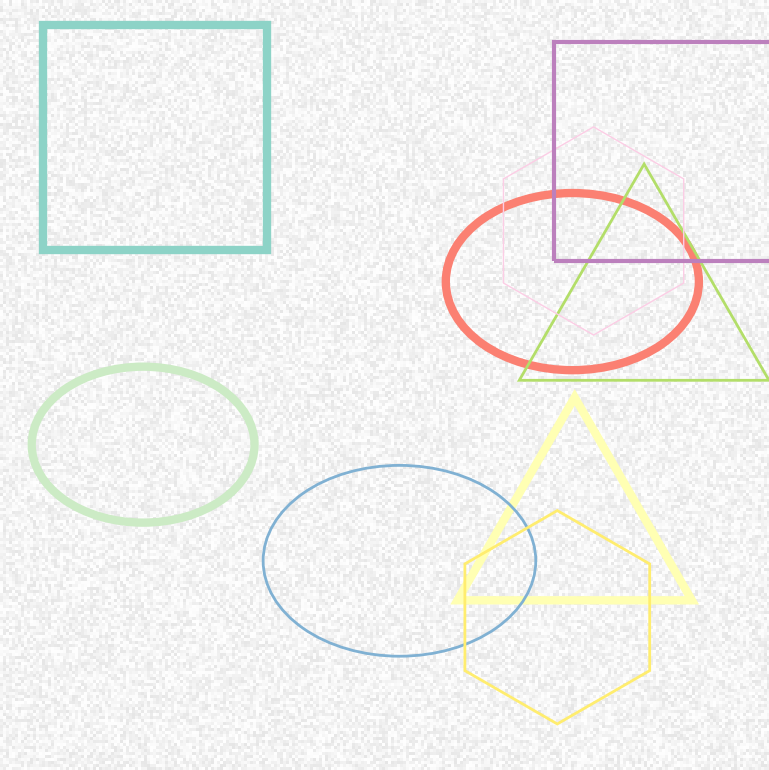[{"shape": "square", "thickness": 3, "radius": 0.73, "center": [0.202, 0.822]}, {"shape": "triangle", "thickness": 3, "radius": 0.88, "center": [0.746, 0.308]}, {"shape": "oval", "thickness": 3, "radius": 0.82, "center": [0.743, 0.634]}, {"shape": "oval", "thickness": 1, "radius": 0.89, "center": [0.519, 0.272]}, {"shape": "triangle", "thickness": 1, "radius": 0.94, "center": [0.837, 0.6]}, {"shape": "hexagon", "thickness": 0.5, "radius": 0.68, "center": [0.771, 0.7]}, {"shape": "square", "thickness": 1.5, "radius": 0.71, "center": [0.863, 0.803]}, {"shape": "oval", "thickness": 3, "radius": 0.72, "center": [0.186, 0.423]}, {"shape": "hexagon", "thickness": 1, "radius": 0.69, "center": [0.724, 0.198]}]